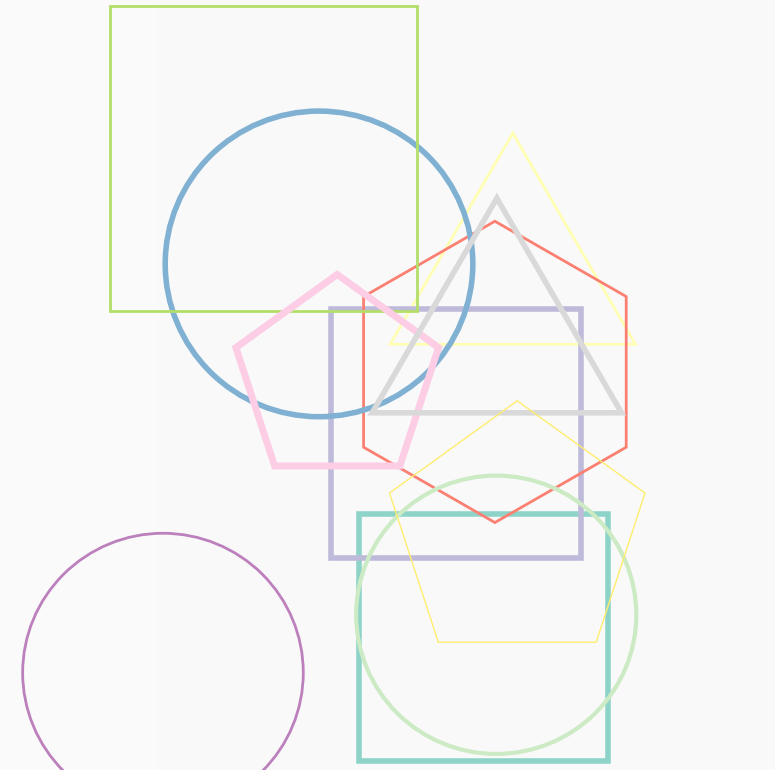[{"shape": "square", "thickness": 2, "radius": 0.8, "center": [0.624, 0.172]}, {"shape": "triangle", "thickness": 1, "radius": 0.91, "center": [0.662, 0.644]}, {"shape": "square", "thickness": 2, "radius": 0.81, "center": [0.589, 0.437]}, {"shape": "hexagon", "thickness": 1, "radius": 0.98, "center": [0.639, 0.517]}, {"shape": "circle", "thickness": 2, "radius": 0.99, "center": [0.412, 0.657]}, {"shape": "square", "thickness": 1, "radius": 0.99, "center": [0.34, 0.794]}, {"shape": "pentagon", "thickness": 2.5, "radius": 0.69, "center": [0.435, 0.506]}, {"shape": "triangle", "thickness": 2, "radius": 0.93, "center": [0.641, 0.557]}, {"shape": "circle", "thickness": 1, "radius": 0.91, "center": [0.21, 0.126]}, {"shape": "circle", "thickness": 1.5, "radius": 0.9, "center": [0.64, 0.202]}, {"shape": "pentagon", "thickness": 0.5, "radius": 0.87, "center": [0.667, 0.306]}]